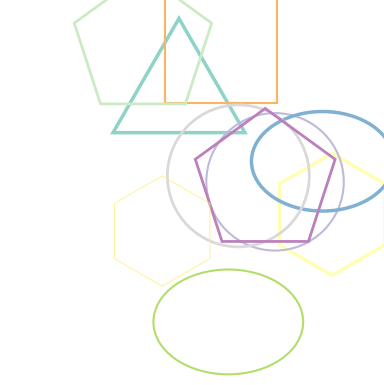[{"shape": "triangle", "thickness": 2.5, "radius": 0.99, "center": [0.465, 0.754]}, {"shape": "hexagon", "thickness": 2.5, "radius": 0.79, "center": [0.863, 0.443]}, {"shape": "circle", "thickness": 1.5, "radius": 0.89, "center": [0.714, 0.528]}, {"shape": "oval", "thickness": 2.5, "radius": 0.92, "center": [0.838, 0.581]}, {"shape": "square", "thickness": 1.5, "radius": 0.73, "center": [0.575, 0.878]}, {"shape": "oval", "thickness": 1.5, "radius": 0.97, "center": [0.593, 0.164]}, {"shape": "circle", "thickness": 2, "radius": 0.92, "center": [0.619, 0.543]}, {"shape": "pentagon", "thickness": 2, "radius": 0.95, "center": [0.689, 0.527]}, {"shape": "pentagon", "thickness": 2, "radius": 0.94, "center": [0.371, 0.882]}, {"shape": "hexagon", "thickness": 0.5, "radius": 0.72, "center": [0.421, 0.4]}]